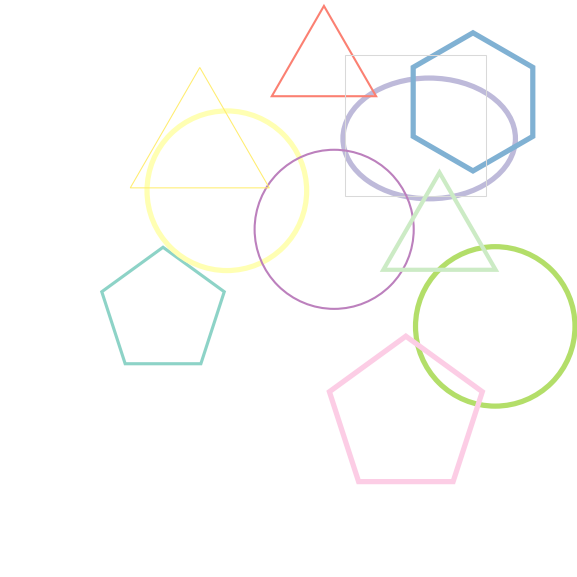[{"shape": "pentagon", "thickness": 1.5, "radius": 0.56, "center": [0.282, 0.459]}, {"shape": "circle", "thickness": 2.5, "radius": 0.69, "center": [0.393, 0.669]}, {"shape": "oval", "thickness": 2.5, "radius": 0.75, "center": [0.743, 0.759]}, {"shape": "triangle", "thickness": 1, "radius": 0.52, "center": [0.561, 0.885]}, {"shape": "hexagon", "thickness": 2.5, "radius": 0.6, "center": [0.819, 0.823]}, {"shape": "circle", "thickness": 2.5, "radius": 0.69, "center": [0.858, 0.434]}, {"shape": "pentagon", "thickness": 2.5, "radius": 0.7, "center": [0.703, 0.278]}, {"shape": "square", "thickness": 0.5, "radius": 0.61, "center": [0.72, 0.782]}, {"shape": "circle", "thickness": 1, "radius": 0.69, "center": [0.579, 0.602]}, {"shape": "triangle", "thickness": 2, "radius": 0.56, "center": [0.761, 0.588]}, {"shape": "triangle", "thickness": 0.5, "radius": 0.69, "center": [0.346, 0.743]}]